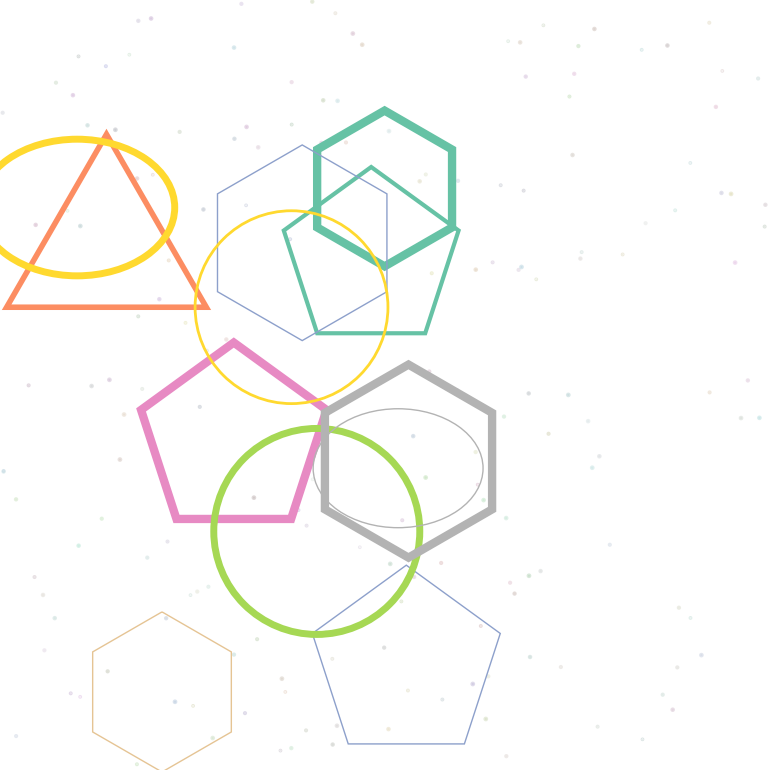[{"shape": "pentagon", "thickness": 1.5, "radius": 0.6, "center": [0.482, 0.664]}, {"shape": "hexagon", "thickness": 3, "radius": 0.51, "center": [0.499, 0.755]}, {"shape": "triangle", "thickness": 2, "radius": 0.75, "center": [0.138, 0.676]}, {"shape": "pentagon", "thickness": 0.5, "radius": 0.64, "center": [0.528, 0.138]}, {"shape": "hexagon", "thickness": 0.5, "radius": 0.64, "center": [0.392, 0.685]}, {"shape": "pentagon", "thickness": 3, "radius": 0.63, "center": [0.304, 0.428]}, {"shape": "circle", "thickness": 2.5, "radius": 0.67, "center": [0.411, 0.31]}, {"shape": "circle", "thickness": 1, "radius": 0.63, "center": [0.379, 0.601]}, {"shape": "oval", "thickness": 2.5, "radius": 0.63, "center": [0.1, 0.73]}, {"shape": "hexagon", "thickness": 0.5, "radius": 0.52, "center": [0.21, 0.101]}, {"shape": "hexagon", "thickness": 3, "radius": 0.63, "center": [0.531, 0.401]}, {"shape": "oval", "thickness": 0.5, "radius": 0.55, "center": [0.517, 0.392]}]